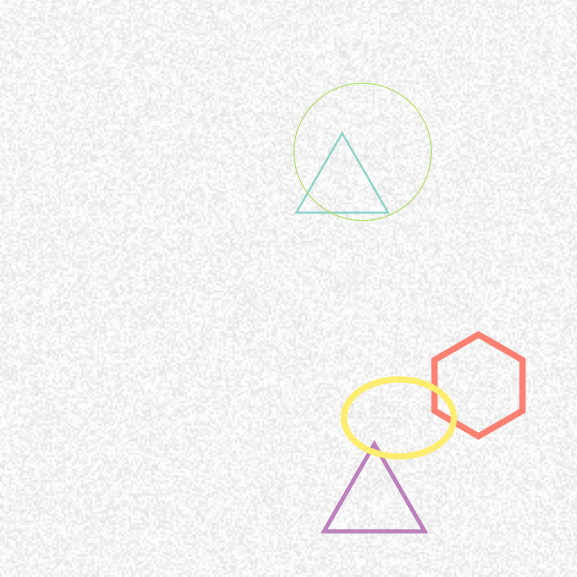[{"shape": "triangle", "thickness": 1, "radius": 0.46, "center": [0.593, 0.677]}, {"shape": "hexagon", "thickness": 3, "radius": 0.44, "center": [0.829, 0.332]}, {"shape": "circle", "thickness": 0.5, "radius": 0.59, "center": [0.628, 0.736]}, {"shape": "triangle", "thickness": 2, "radius": 0.5, "center": [0.648, 0.129]}, {"shape": "oval", "thickness": 3, "radius": 0.48, "center": [0.691, 0.275]}]